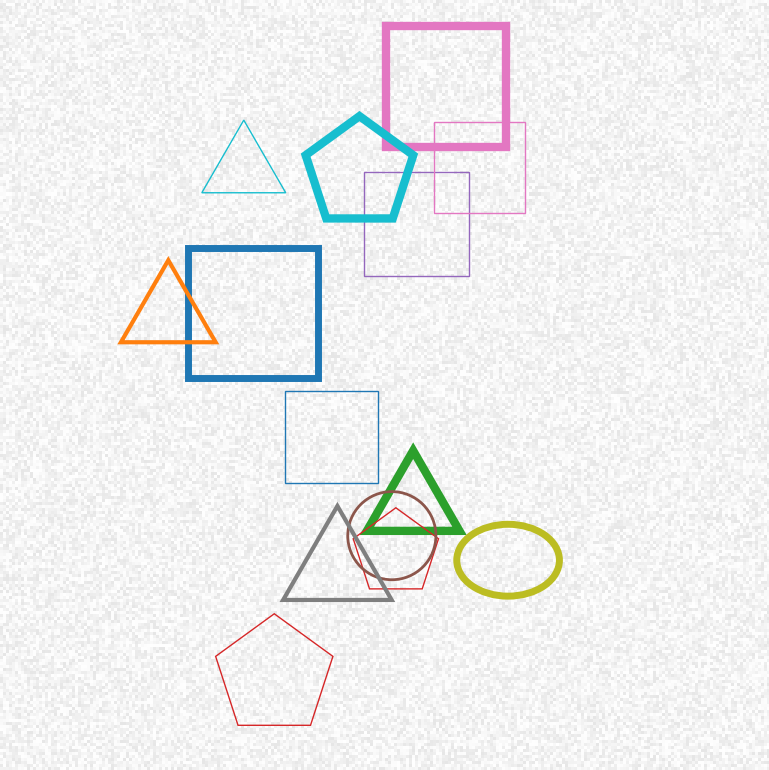[{"shape": "square", "thickness": 0.5, "radius": 0.3, "center": [0.43, 0.432]}, {"shape": "square", "thickness": 2.5, "radius": 0.42, "center": [0.329, 0.594]}, {"shape": "triangle", "thickness": 1.5, "radius": 0.36, "center": [0.219, 0.591]}, {"shape": "triangle", "thickness": 3, "radius": 0.35, "center": [0.537, 0.345]}, {"shape": "pentagon", "thickness": 0.5, "radius": 0.4, "center": [0.356, 0.123]}, {"shape": "pentagon", "thickness": 0.5, "radius": 0.29, "center": [0.514, 0.282]}, {"shape": "square", "thickness": 0.5, "radius": 0.34, "center": [0.541, 0.709]}, {"shape": "circle", "thickness": 1, "radius": 0.29, "center": [0.509, 0.304]}, {"shape": "square", "thickness": 3, "radius": 0.39, "center": [0.579, 0.888]}, {"shape": "square", "thickness": 0.5, "radius": 0.29, "center": [0.623, 0.782]}, {"shape": "triangle", "thickness": 1.5, "radius": 0.41, "center": [0.438, 0.262]}, {"shape": "oval", "thickness": 2.5, "radius": 0.33, "center": [0.66, 0.272]}, {"shape": "triangle", "thickness": 0.5, "radius": 0.31, "center": [0.317, 0.781]}, {"shape": "pentagon", "thickness": 3, "radius": 0.37, "center": [0.467, 0.776]}]